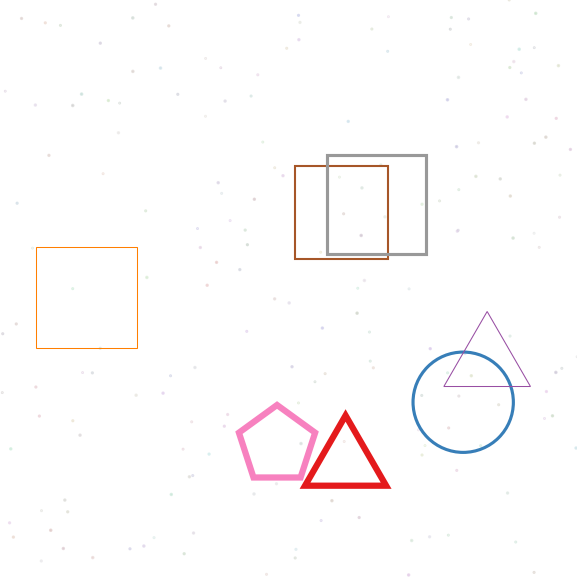[{"shape": "triangle", "thickness": 3, "radius": 0.41, "center": [0.598, 0.199]}, {"shape": "circle", "thickness": 1.5, "radius": 0.43, "center": [0.802, 0.303]}, {"shape": "triangle", "thickness": 0.5, "radius": 0.43, "center": [0.844, 0.373]}, {"shape": "square", "thickness": 0.5, "radius": 0.44, "center": [0.15, 0.484]}, {"shape": "square", "thickness": 1, "radius": 0.4, "center": [0.591, 0.631]}, {"shape": "pentagon", "thickness": 3, "radius": 0.35, "center": [0.48, 0.228]}, {"shape": "square", "thickness": 1.5, "radius": 0.43, "center": [0.652, 0.645]}]